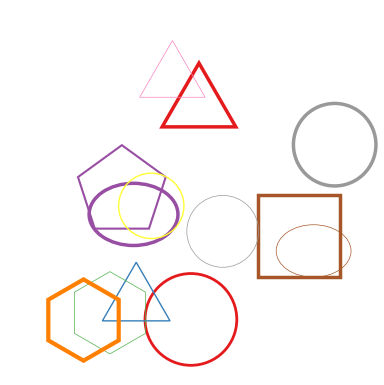[{"shape": "triangle", "thickness": 2.5, "radius": 0.55, "center": [0.517, 0.726]}, {"shape": "circle", "thickness": 2, "radius": 0.6, "center": [0.496, 0.17]}, {"shape": "triangle", "thickness": 1, "radius": 0.51, "center": [0.354, 0.217]}, {"shape": "hexagon", "thickness": 0.5, "radius": 0.53, "center": [0.286, 0.188]}, {"shape": "pentagon", "thickness": 1.5, "radius": 0.6, "center": [0.317, 0.503]}, {"shape": "oval", "thickness": 2.5, "radius": 0.58, "center": [0.347, 0.443]}, {"shape": "hexagon", "thickness": 3, "radius": 0.53, "center": [0.217, 0.169]}, {"shape": "circle", "thickness": 1, "radius": 0.42, "center": [0.393, 0.465]}, {"shape": "square", "thickness": 2.5, "radius": 0.53, "center": [0.776, 0.388]}, {"shape": "oval", "thickness": 0.5, "radius": 0.49, "center": [0.815, 0.348]}, {"shape": "triangle", "thickness": 0.5, "radius": 0.49, "center": [0.448, 0.797]}, {"shape": "circle", "thickness": 0.5, "radius": 0.47, "center": [0.579, 0.399]}, {"shape": "circle", "thickness": 2.5, "radius": 0.54, "center": [0.869, 0.624]}]